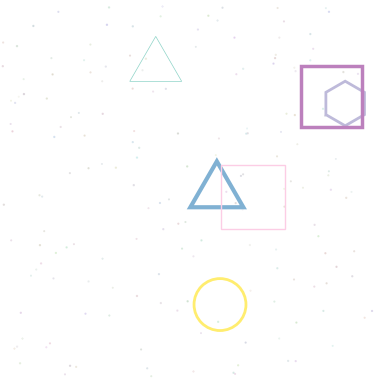[{"shape": "triangle", "thickness": 0.5, "radius": 0.39, "center": [0.404, 0.828]}, {"shape": "hexagon", "thickness": 2, "radius": 0.29, "center": [0.897, 0.731]}, {"shape": "triangle", "thickness": 3, "radius": 0.4, "center": [0.563, 0.501]}, {"shape": "square", "thickness": 1, "radius": 0.41, "center": [0.658, 0.489]}, {"shape": "square", "thickness": 2.5, "radius": 0.4, "center": [0.86, 0.75]}, {"shape": "circle", "thickness": 2, "radius": 0.34, "center": [0.571, 0.209]}]